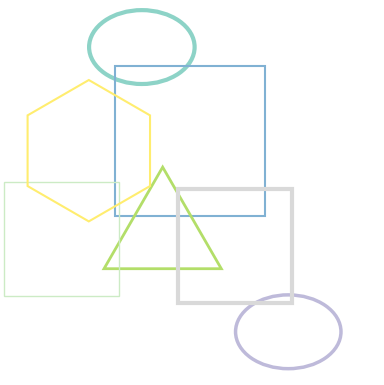[{"shape": "oval", "thickness": 3, "radius": 0.69, "center": [0.368, 0.878]}, {"shape": "oval", "thickness": 2.5, "radius": 0.68, "center": [0.749, 0.138]}, {"shape": "square", "thickness": 1.5, "radius": 0.97, "center": [0.493, 0.633]}, {"shape": "triangle", "thickness": 2, "radius": 0.88, "center": [0.423, 0.39]}, {"shape": "square", "thickness": 3, "radius": 0.74, "center": [0.61, 0.361]}, {"shape": "square", "thickness": 1, "radius": 0.74, "center": [0.16, 0.38]}, {"shape": "hexagon", "thickness": 1.5, "radius": 0.92, "center": [0.231, 0.609]}]